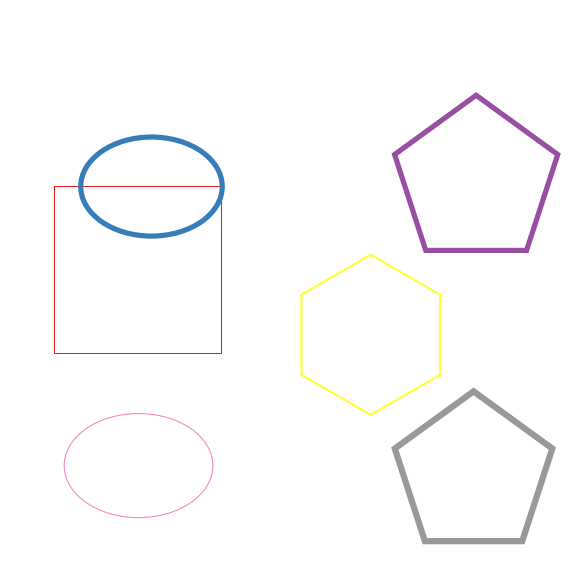[{"shape": "square", "thickness": 0.5, "radius": 0.72, "center": [0.238, 0.532]}, {"shape": "oval", "thickness": 2.5, "radius": 0.61, "center": [0.262, 0.676]}, {"shape": "pentagon", "thickness": 2.5, "radius": 0.74, "center": [0.824, 0.686]}, {"shape": "hexagon", "thickness": 1, "radius": 0.69, "center": [0.642, 0.419]}, {"shape": "oval", "thickness": 0.5, "radius": 0.64, "center": [0.24, 0.193]}, {"shape": "pentagon", "thickness": 3, "radius": 0.72, "center": [0.82, 0.178]}]